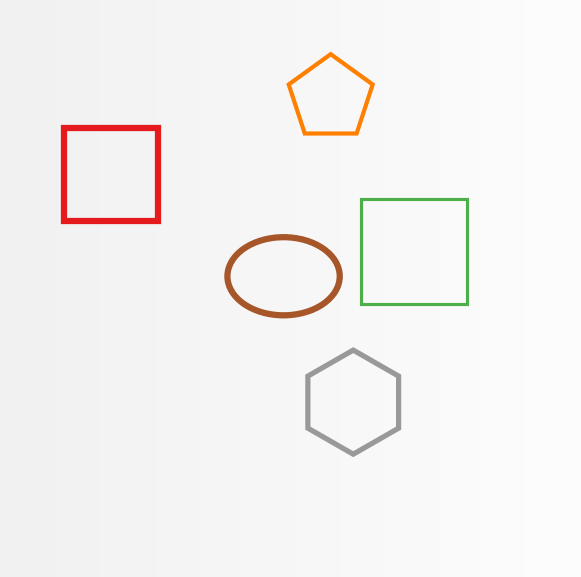[{"shape": "square", "thickness": 3, "radius": 0.4, "center": [0.191, 0.697]}, {"shape": "square", "thickness": 1.5, "radius": 0.46, "center": [0.712, 0.563]}, {"shape": "pentagon", "thickness": 2, "radius": 0.38, "center": [0.569, 0.829]}, {"shape": "oval", "thickness": 3, "radius": 0.48, "center": [0.488, 0.521]}, {"shape": "hexagon", "thickness": 2.5, "radius": 0.45, "center": [0.608, 0.303]}]